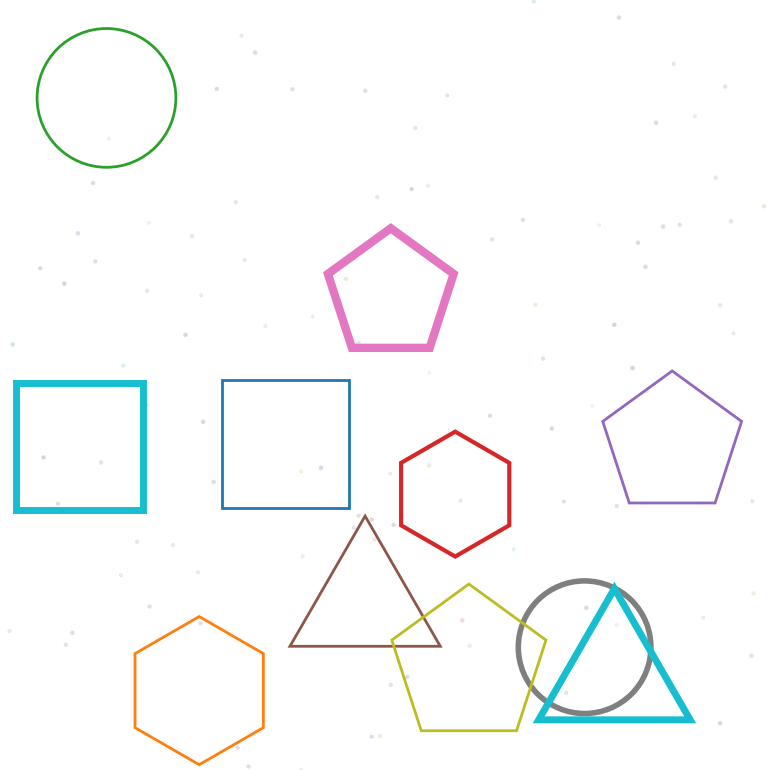[{"shape": "square", "thickness": 1, "radius": 0.41, "center": [0.371, 0.423]}, {"shape": "hexagon", "thickness": 1, "radius": 0.48, "center": [0.259, 0.103]}, {"shape": "circle", "thickness": 1, "radius": 0.45, "center": [0.138, 0.873]}, {"shape": "hexagon", "thickness": 1.5, "radius": 0.41, "center": [0.591, 0.358]}, {"shape": "pentagon", "thickness": 1, "radius": 0.47, "center": [0.873, 0.423]}, {"shape": "triangle", "thickness": 1, "radius": 0.56, "center": [0.474, 0.217]}, {"shape": "pentagon", "thickness": 3, "radius": 0.43, "center": [0.508, 0.618]}, {"shape": "circle", "thickness": 2, "radius": 0.43, "center": [0.759, 0.159]}, {"shape": "pentagon", "thickness": 1, "radius": 0.53, "center": [0.609, 0.136]}, {"shape": "triangle", "thickness": 2.5, "radius": 0.57, "center": [0.798, 0.122]}, {"shape": "square", "thickness": 2.5, "radius": 0.41, "center": [0.103, 0.42]}]